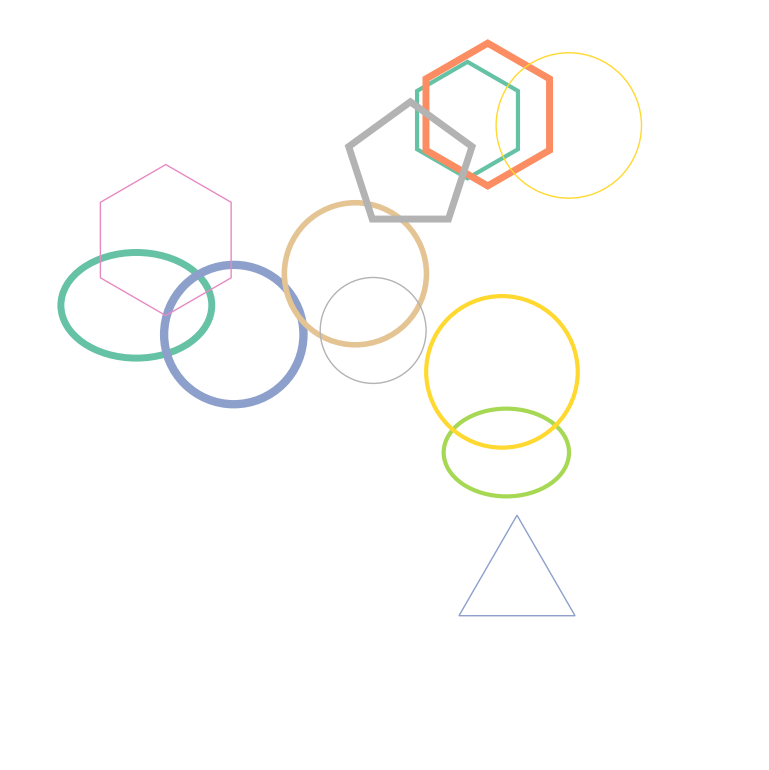[{"shape": "oval", "thickness": 2.5, "radius": 0.49, "center": [0.177, 0.604]}, {"shape": "hexagon", "thickness": 1.5, "radius": 0.38, "center": [0.607, 0.844]}, {"shape": "hexagon", "thickness": 2.5, "radius": 0.46, "center": [0.633, 0.851]}, {"shape": "triangle", "thickness": 0.5, "radius": 0.44, "center": [0.671, 0.244]}, {"shape": "circle", "thickness": 3, "radius": 0.45, "center": [0.304, 0.566]}, {"shape": "hexagon", "thickness": 0.5, "radius": 0.49, "center": [0.215, 0.688]}, {"shape": "oval", "thickness": 1.5, "radius": 0.41, "center": [0.658, 0.412]}, {"shape": "circle", "thickness": 1.5, "radius": 0.49, "center": [0.652, 0.517]}, {"shape": "circle", "thickness": 0.5, "radius": 0.47, "center": [0.739, 0.837]}, {"shape": "circle", "thickness": 2, "radius": 0.46, "center": [0.462, 0.644]}, {"shape": "circle", "thickness": 0.5, "radius": 0.34, "center": [0.485, 0.571]}, {"shape": "pentagon", "thickness": 2.5, "radius": 0.42, "center": [0.533, 0.784]}]